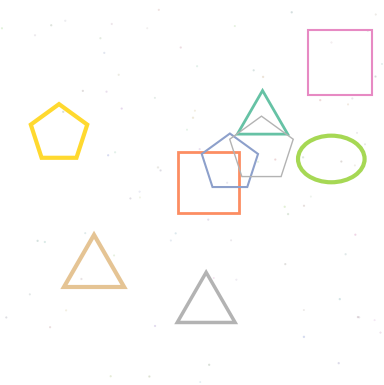[{"shape": "triangle", "thickness": 2, "radius": 0.38, "center": [0.682, 0.689]}, {"shape": "square", "thickness": 2, "radius": 0.4, "center": [0.541, 0.526]}, {"shape": "pentagon", "thickness": 1.5, "radius": 0.38, "center": [0.597, 0.576]}, {"shape": "square", "thickness": 1.5, "radius": 0.42, "center": [0.883, 0.838]}, {"shape": "oval", "thickness": 3, "radius": 0.43, "center": [0.861, 0.587]}, {"shape": "pentagon", "thickness": 3, "radius": 0.39, "center": [0.153, 0.653]}, {"shape": "triangle", "thickness": 3, "radius": 0.45, "center": [0.244, 0.3]}, {"shape": "triangle", "thickness": 2.5, "radius": 0.43, "center": [0.535, 0.206]}, {"shape": "pentagon", "thickness": 1, "radius": 0.43, "center": [0.679, 0.612]}]